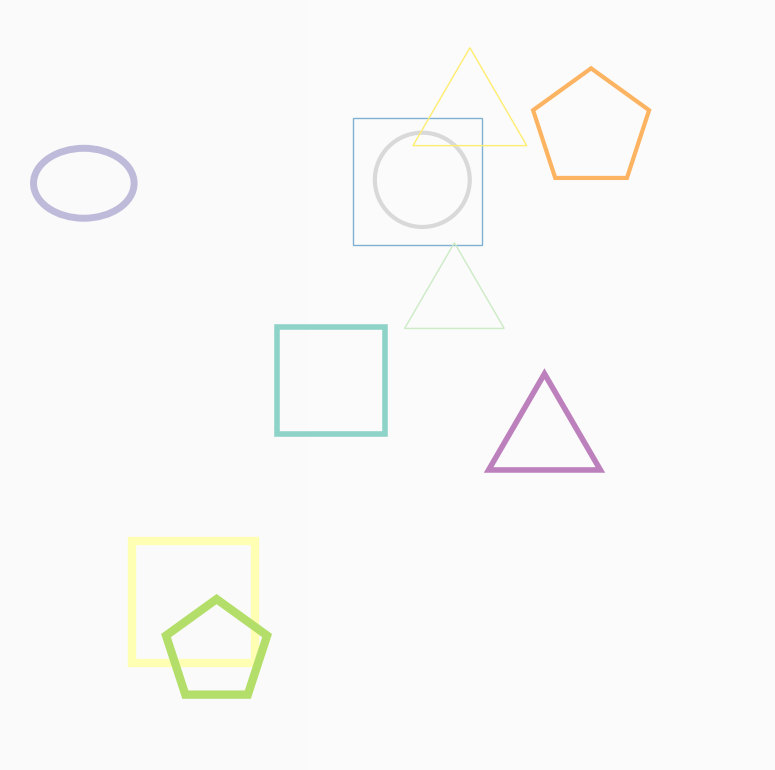[{"shape": "square", "thickness": 2, "radius": 0.35, "center": [0.427, 0.506]}, {"shape": "square", "thickness": 3, "radius": 0.4, "center": [0.249, 0.219]}, {"shape": "oval", "thickness": 2.5, "radius": 0.32, "center": [0.108, 0.762]}, {"shape": "square", "thickness": 0.5, "radius": 0.41, "center": [0.539, 0.764]}, {"shape": "pentagon", "thickness": 1.5, "radius": 0.39, "center": [0.763, 0.833]}, {"shape": "pentagon", "thickness": 3, "radius": 0.34, "center": [0.279, 0.153]}, {"shape": "circle", "thickness": 1.5, "radius": 0.31, "center": [0.545, 0.766]}, {"shape": "triangle", "thickness": 2, "radius": 0.42, "center": [0.703, 0.431]}, {"shape": "triangle", "thickness": 0.5, "radius": 0.37, "center": [0.586, 0.611]}, {"shape": "triangle", "thickness": 0.5, "radius": 0.42, "center": [0.606, 0.853]}]